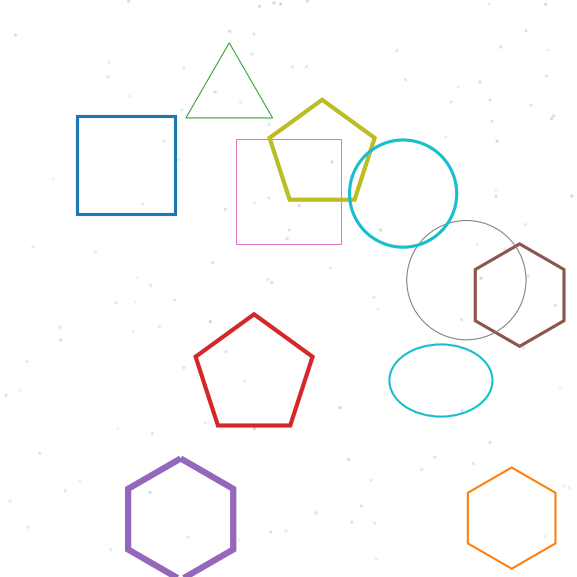[{"shape": "square", "thickness": 1.5, "radius": 0.42, "center": [0.218, 0.713]}, {"shape": "hexagon", "thickness": 1, "radius": 0.44, "center": [0.886, 0.102]}, {"shape": "triangle", "thickness": 0.5, "radius": 0.43, "center": [0.397, 0.838]}, {"shape": "pentagon", "thickness": 2, "radius": 0.53, "center": [0.44, 0.348]}, {"shape": "hexagon", "thickness": 3, "radius": 0.53, "center": [0.313, 0.1]}, {"shape": "hexagon", "thickness": 1.5, "radius": 0.44, "center": [0.9, 0.488]}, {"shape": "square", "thickness": 0.5, "radius": 0.46, "center": [0.5, 0.668]}, {"shape": "circle", "thickness": 0.5, "radius": 0.52, "center": [0.808, 0.514]}, {"shape": "pentagon", "thickness": 2, "radius": 0.48, "center": [0.558, 0.731]}, {"shape": "oval", "thickness": 1, "radius": 0.45, "center": [0.764, 0.34]}, {"shape": "circle", "thickness": 1.5, "radius": 0.46, "center": [0.698, 0.664]}]